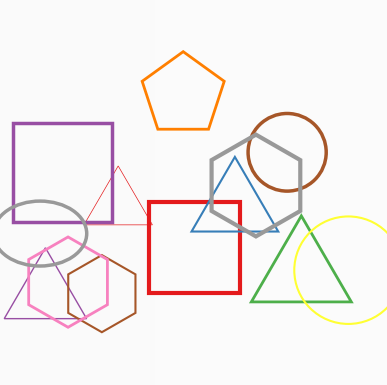[{"shape": "square", "thickness": 3, "radius": 0.59, "center": [0.501, 0.358]}, {"shape": "triangle", "thickness": 0.5, "radius": 0.51, "center": [0.305, 0.467]}, {"shape": "triangle", "thickness": 1.5, "radius": 0.65, "center": [0.606, 0.463]}, {"shape": "triangle", "thickness": 2, "radius": 0.74, "center": [0.778, 0.29]}, {"shape": "square", "thickness": 2.5, "radius": 0.64, "center": [0.162, 0.552]}, {"shape": "triangle", "thickness": 1, "radius": 0.61, "center": [0.117, 0.234]}, {"shape": "pentagon", "thickness": 2, "radius": 0.56, "center": [0.473, 0.754]}, {"shape": "circle", "thickness": 1.5, "radius": 0.7, "center": [0.899, 0.298]}, {"shape": "hexagon", "thickness": 1.5, "radius": 0.5, "center": [0.263, 0.237]}, {"shape": "circle", "thickness": 2.5, "radius": 0.5, "center": [0.741, 0.604]}, {"shape": "hexagon", "thickness": 2, "radius": 0.59, "center": [0.176, 0.267]}, {"shape": "oval", "thickness": 2.5, "radius": 0.6, "center": [0.103, 0.393]}, {"shape": "hexagon", "thickness": 3, "radius": 0.66, "center": [0.66, 0.518]}]